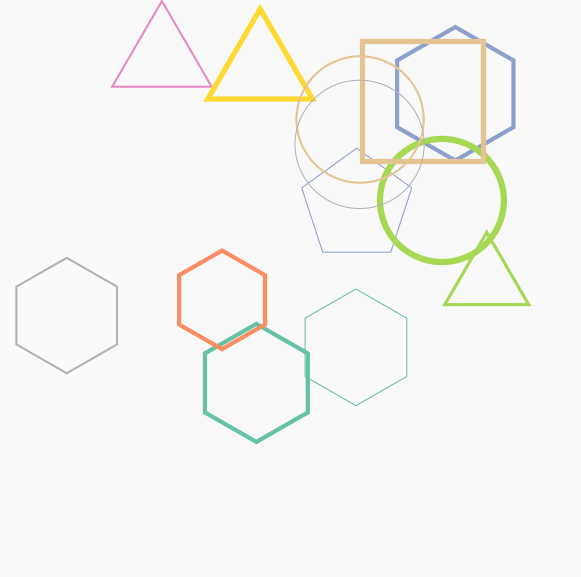[{"shape": "hexagon", "thickness": 0.5, "radius": 0.5, "center": [0.612, 0.398]}, {"shape": "hexagon", "thickness": 2, "radius": 0.51, "center": [0.441, 0.336]}, {"shape": "hexagon", "thickness": 2, "radius": 0.43, "center": [0.382, 0.48]}, {"shape": "pentagon", "thickness": 0.5, "radius": 0.5, "center": [0.614, 0.643]}, {"shape": "hexagon", "thickness": 2, "radius": 0.58, "center": [0.783, 0.837]}, {"shape": "triangle", "thickness": 1, "radius": 0.49, "center": [0.279, 0.898]}, {"shape": "triangle", "thickness": 1.5, "radius": 0.42, "center": [0.837, 0.513]}, {"shape": "circle", "thickness": 3, "radius": 0.53, "center": [0.76, 0.652]}, {"shape": "triangle", "thickness": 2.5, "radius": 0.52, "center": [0.448, 0.88]}, {"shape": "circle", "thickness": 1, "radius": 0.55, "center": [0.619, 0.792]}, {"shape": "square", "thickness": 2.5, "radius": 0.52, "center": [0.727, 0.825]}, {"shape": "circle", "thickness": 0.5, "radius": 0.56, "center": [0.619, 0.749]}, {"shape": "hexagon", "thickness": 1, "radius": 0.5, "center": [0.115, 0.453]}]